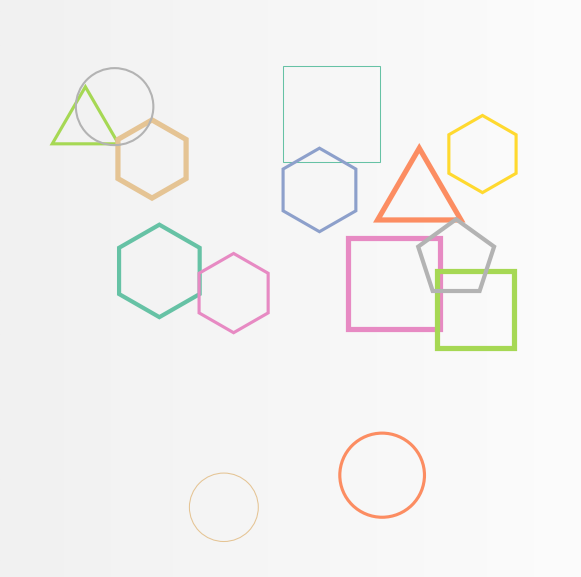[{"shape": "square", "thickness": 0.5, "radius": 0.42, "center": [0.57, 0.801]}, {"shape": "hexagon", "thickness": 2, "radius": 0.4, "center": [0.274, 0.53]}, {"shape": "triangle", "thickness": 2.5, "radius": 0.41, "center": [0.721, 0.66]}, {"shape": "circle", "thickness": 1.5, "radius": 0.36, "center": [0.657, 0.176]}, {"shape": "hexagon", "thickness": 1.5, "radius": 0.36, "center": [0.55, 0.67]}, {"shape": "square", "thickness": 2.5, "radius": 0.39, "center": [0.678, 0.508]}, {"shape": "hexagon", "thickness": 1.5, "radius": 0.34, "center": [0.402, 0.492]}, {"shape": "square", "thickness": 2.5, "radius": 0.33, "center": [0.818, 0.463]}, {"shape": "triangle", "thickness": 1.5, "radius": 0.33, "center": [0.147, 0.783]}, {"shape": "hexagon", "thickness": 1.5, "radius": 0.33, "center": [0.83, 0.732]}, {"shape": "circle", "thickness": 0.5, "radius": 0.3, "center": [0.385, 0.121]}, {"shape": "hexagon", "thickness": 2.5, "radius": 0.34, "center": [0.262, 0.724]}, {"shape": "circle", "thickness": 1, "radius": 0.33, "center": [0.197, 0.815]}, {"shape": "pentagon", "thickness": 2, "radius": 0.34, "center": [0.785, 0.551]}]